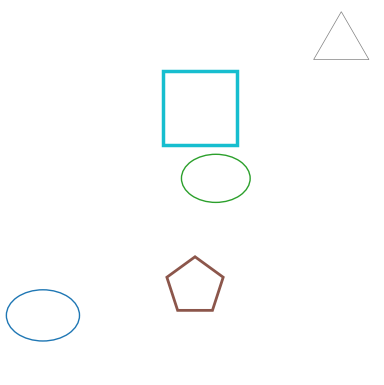[{"shape": "oval", "thickness": 1, "radius": 0.47, "center": [0.112, 0.181]}, {"shape": "oval", "thickness": 1, "radius": 0.45, "center": [0.561, 0.537]}, {"shape": "pentagon", "thickness": 2, "radius": 0.38, "center": [0.507, 0.256]}, {"shape": "triangle", "thickness": 0.5, "radius": 0.41, "center": [0.886, 0.887]}, {"shape": "square", "thickness": 2.5, "radius": 0.48, "center": [0.519, 0.72]}]